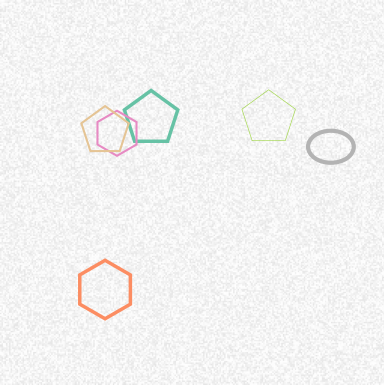[{"shape": "pentagon", "thickness": 2.5, "radius": 0.36, "center": [0.392, 0.692]}, {"shape": "hexagon", "thickness": 2.5, "radius": 0.38, "center": [0.273, 0.248]}, {"shape": "hexagon", "thickness": 1.5, "radius": 0.29, "center": [0.304, 0.654]}, {"shape": "pentagon", "thickness": 0.5, "radius": 0.37, "center": [0.698, 0.694]}, {"shape": "pentagon", "thickness": 1.5, "radius": 0.32, "center": [0.273, 0.66]}, {"shape": "oval", "thickness": 3, "radius": 0.3, "center": [0.86, 0.619]}]